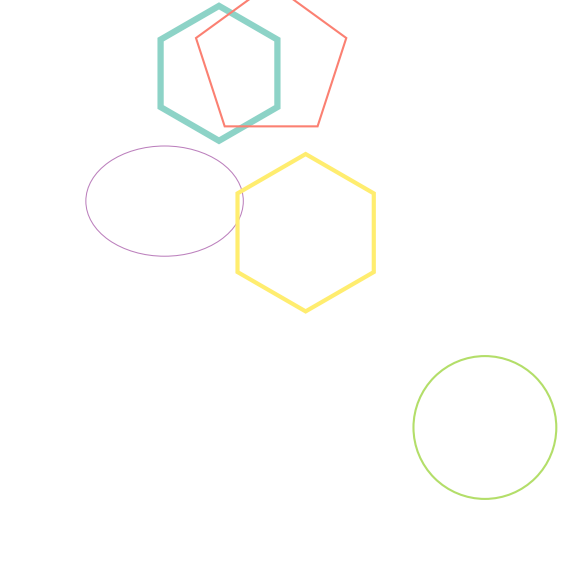[{"shape": "hexagon", "thickness": 3, "radius": 0.58, "center": [0.379, 0.872]}, {"shape": "pentagon", "thickness": 1, "radius": 0.68, "center": [0.469, 0.891]}, {"shape": "circle", "thickness": 1, "radius": 0.62, "center": [0.84, 0.259]}, {"shape": "oval", "thickness": 0.5, "radius": 0.68, "center": [0.285, 0.651]}, {"shape": "hexagon", "thickness": 2, "radius": 0.68, "center": [0.529, 0.596]}]